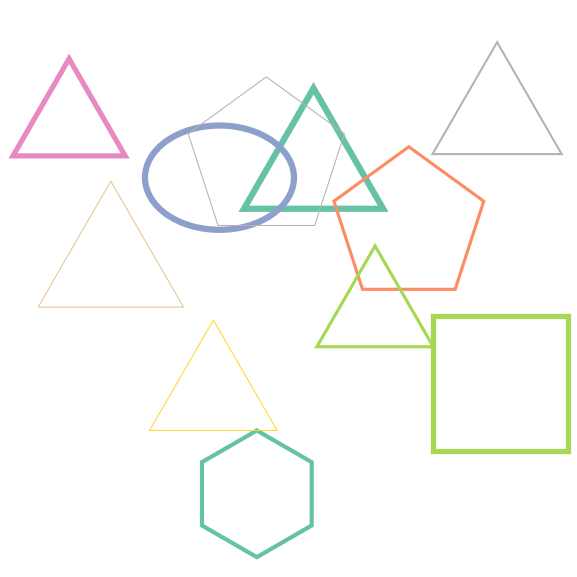[{"shape": "triangle", "thickness": 3, "radius": 0.7, "center": [0.543, 0.707]}, {"shape": "hexagon", "thickness": 2, "radius": 0.55, "center": [0.445, 0.144]}, {"shape": "pentagon", "thickness": 1.5, "radius": 0.68, "center": [0.708, 0.609]}, {"shape": "oval", "thickness": 3, "radius": 0.65, "center": [0.38, 0.692]}, {"shape": "triangle", "thickness": 2.5, "radius": 0.56, "center": [0.12, 0.785]}, {"shape": "square", "thickness": 2.5, "radius": 0.59, "center": [0.867, 0.335]}, {"shape": "triangle", "thickness": 1.5, "radius": 0.58, "center": [0.649, 0.457]}, {"shape": "triangle", "thickness": 0.5, "radius": 0.64, "center": [0.369, 0.317]}, {"shape": "triangle", "thickness": 0.5, "radius": 0.73, "center": [0.192, 0.54]}, {"shape": "triangle", "thickness": 1, "radius": 0.65, "center": [0.861, 0.797]}, {"shape": "pentagon", "thickness": 0.5, "radius": 0.71, "center": [0.461, 0.724]}]